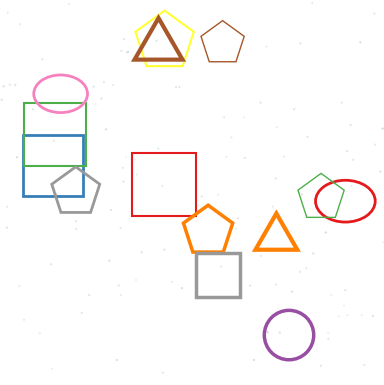[{"shape": "square", "thickness": 1.5, "radius": 0.41, "center": [0.426, 0.522]}, {"shape": "oval", "thickness": 2, "radius": 0.39, "center": [0.897, 0.477]}, {"shape": "square", "thickness": 2, "radius": 0.39, "center": [0.138, 0.569]}, {"shape": "square", "thickness": 1.5, "radius": 0.4, "center": [0.142, 0.651]}, {"shape": "pentagon", "thickness": 1, "radius": 0.32, "center": [0.834, 0.487]}, {"shape": "circle", "thickness": 2.5, "radius": 0.32, "center": [0.751, 0.13]}, {"shape": "pentagon", "thickness": 2.5, "radius": 0.34, "center": [0.54, 0.4]}, {"shape": "triangle", "thickness": 3, "radius": 0.31, "center": [0.718, 0.383]}, {"shape": "pentagon", "thickness": 1.5, "radius": 0.4, "center": [0.428, 0.893]}, {"shape": "triangle", "thickness": 3, "radius": 0.36, "center": [0.412, 0.881]}, {"shape": "pentagon", "thickness": 1, "radius": 0.29, "center": [0.578, 0.887]}, {"shape": "oval", "thickness": 2, "radius": 0.35, "center": [0.158, 0.756]}, {"shape": "square", "thickness": 2.5, "radius": 0.29, "center": [0.566, 0.286]}, {"shape": "pentagon", "thickness": 2, "radius": 0.33, "center": [0.197, 0.501]}]